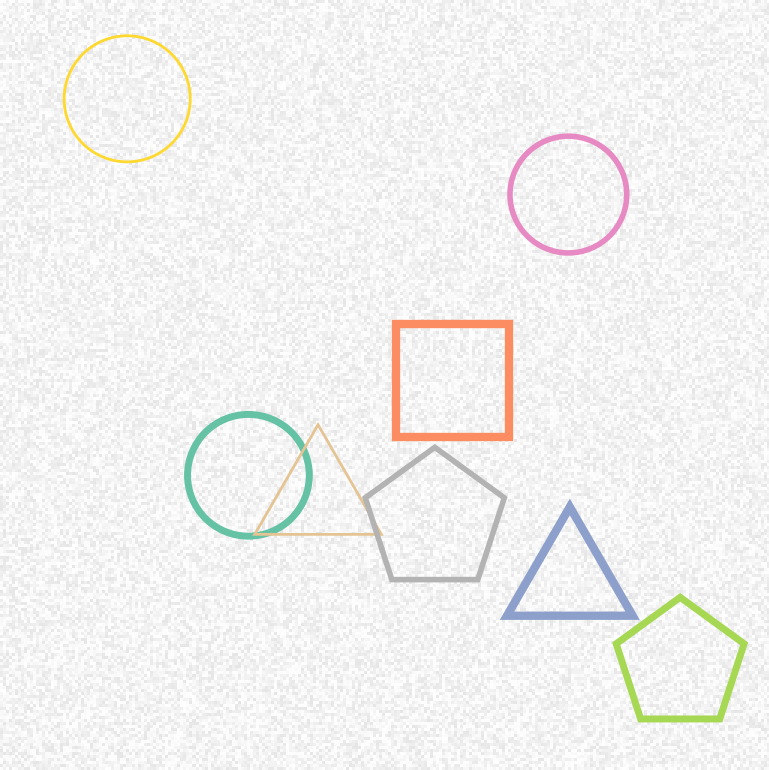[{"shape": "circle", "thickness": 2.5, "radius": 0.4, "center": [0.323, 0.383]}, {"shape": "square", "thickness": 3, "radius": 0.37, "center": [0.588, 0.506]}, {"shape": "triangle", "thickness": 3, "radius": 0.47, "center": [0.74, 0.247]}, {"shape": "circle", "thickness": 2, "radius": 0.38, "center": [0.738, 0.747]}, {"shape": "pentagon", "thickness": 2.5, "radius": 0.44, "center": [0.883, 0.137]}, {"shape": "circle", "thickness": 1, "radius": 0.41, "center": [0.165, 0.872]}, {"shape": "triangle", "thickness": 1, "radius": 0.47, "center": [0.413, 0.354]}, {"shape": "pentagon", "thickness": 2, "radius": 0.47, "center": [0.565, 0.324]}]